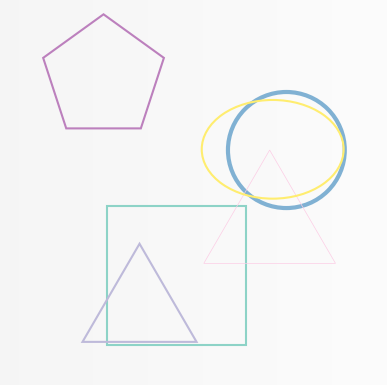[{"shape": "square", "thickness": 1.5, "radius": 0.9, "center": [0.456, 0.283]}, {"shape": "triangle", "thickness": 1.5, "radius": 0.85, "center": [0.36, 0.197]}, {"shape": "circle", "thickness": 3, "radius": 0.75, "center": [0.739, 0.61]}, {"shape": "triangle", "thickness": 0.5, "radius": 0.98, "center": [0.696, 0.414]}, {"shape": "pentagon", "thickness": 1.5, "radius": 0.82, "center": [0.267, 0.799]}, {"shape": "oval", "thickness": 1.5, "radius": 0.92, "center": [0.704, 0.612]}]